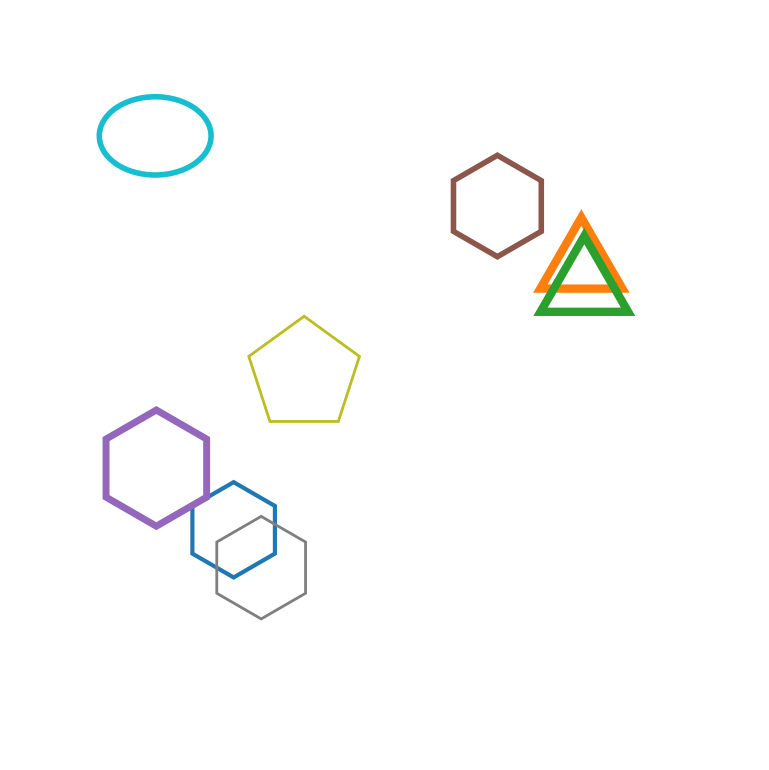[{"shape": "hexagon", "thickness": 1.5, "radius": 0.31, "center": [0.303, 0.312]}, {"shape": "triangle", "thickness": 3, "radius": 0.31, "center": [0.755, 0.656]}, {"shape": "triangle", "thickness": 3, "radius": 0.33, "center": [0.759, 0.628]}, {"shape": "hexagon", "thickness": 2.5, "radius": 0.38, "center": [0.203, 0.392]}, {"shape": "hexagon", "thickness": 2, "radius": 0.33, "center": [0.646, 0.732]}, {"shape": "hexagon", "thickness": 1, "radius": 0.33, "center": [0.339, 0.263]}, {"shape": "pentagon", "thickness": 1, "radius": 0.38, "center": [0.395, 0.514]}, {"shape": "oval", "thickness": 2, "radius": 0.36, "center": [0.202, 0.824]}]